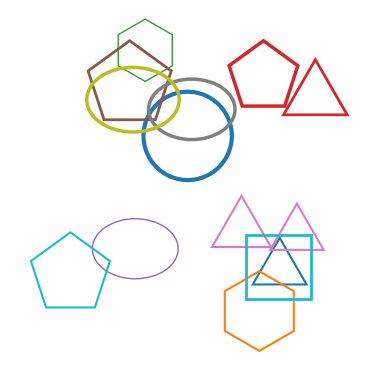[{"shape": "triangle", "thickness": 1.5, "radius": 0.4, "center": [0.726, 0.301]}, {"shape": "circle", "thickness": 3, "radius": 0.57, "center": [0.487, 0.647]}, {"shape": "hexagon", "thickness": 1.5, "radius": 0.52, "center": [0.674, 0.192]}, {"shape": "hexagon", "thickness": 1, "radius": 0.4, "center": [0.377, 0.869]}, {"shape": "triangle", "thickness": 2, "radius": 0.48, "center": [0.819, 0.75]}, {"shape": "pentagon", "thickness": 2.5, "radius": 0.47, "center": [0.684, 0.8]}, {"shape": "oval", "thickness": 1, "radius": 0.56, "center": [0.351, 0.354]}, {"shape": "pentagon", "thickness": 2, "radius": 0.57, "center": [0.337, 0.781]}, {"shape": "triangle", "thickness": 1.5, "radius": 0.44, "center": [0.627, 0.403]}, {"shape": "triangle", "thickness": 1.5, "radius": 0.4, "center": [0.771, 0.391]}, {"shape": "oval", "thickness": 2.5, "radius": 0.56, "center": [0.498, 0.716]}, {"shape": "oval", "thickness": 2.5, "radius": 0.6, "center": [0.345, 0.741]}, {"shape": "pentagon", "thickness": 1.5, "radius": 0.54, "center": [0.183, 0.289]}, {"shape": "square", "thickness": 2, "radius": 0.42, "center": [0.724, 0.307]}]